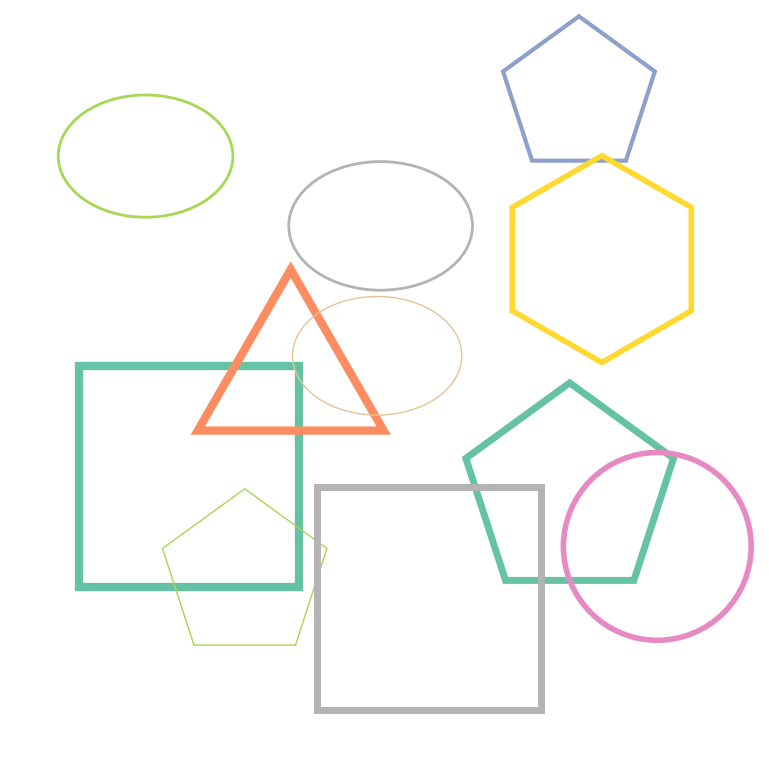[{"shape": "square", "thickness": 3, "radius": 0.72, "center": [0.245, 0.381]}, {"shape": "pentagon", "thickness": 2.5, "radius": 0.71, "center": [0.74, 0.361]}, {"shape": "triangle", "thickness": 3, "radius": 0.7, "center": [0.378, 0.51]}, {"shape": "pentagon", "thickness": 1.5, "radius": 0.52, "center": [0.752, 0.875]}, {"shape": "circle", "thickness": 2, "radius": 0.61, "center": [0.854, 0.29]}, {"shape": "pentagon", "thickness": 0.5, "radius": 0.56, "center": [0.318, 0.253]}, {"shape": "oval", "thickness": 1, "radius": 0.57, "center": [0.189, 0.797]}, {"shape": "hexagon", "thickness": 2, "radius": 0.67, "center": [0.782, 0.664]}, {"shape": "oval", "thickness": 0.5, "radius": 0.55, "center": [0.49, 0.538]}, {"shape": "square", "thickness": 2.5, "radius": 0.72, "center": [0.557, 0.223]}, {"shape": "oval", "thickness": 1, "radius": 0.6, "center": [0.494, 0.707]}]